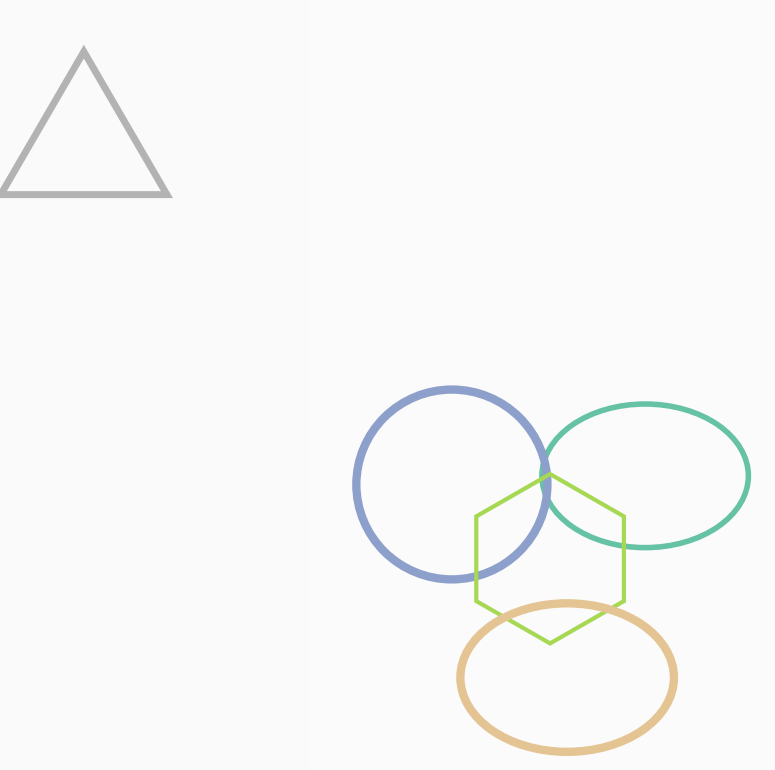[{"shape": "oval", "thickness": 2, "radius": 0.67, "center": [0.832, 0.382]}, {"shape": "circle", "thickness": 3, "radius": 0.62, "center": [0.583, 0.371]}, {"shape": "hexagon", "thickness": 1.5, "radius": 0.55, "center": [0.71, 0.274]}, {"shape": "oval", "thickness": 3, "radius": 0.69, "center": [0.732, 0.12]}, {"shape": "triangle", "thickness": 2.5, "radius": 0.62, "center": [0.108, 0.809]}]